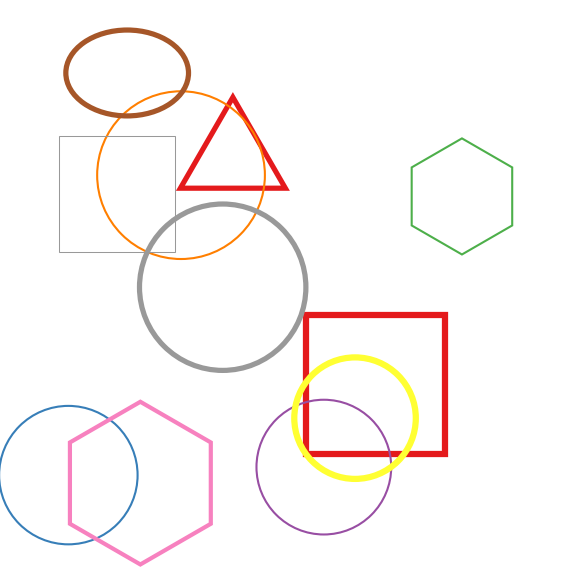[{"shape": "triangle", "thickness": 2.5, "radius": 0.52, "center": [0.403, 0.726]}, {"shape": "square", "thickness": 3, "radius": 0.6, "center": [0.65, 0.333]}, {"shape": "circle", "thickness": 1, "radius": 0.6, "center": [0.118, 0.176]}, {"shape": "hexagon", "thickness": 1, "radius": 0.5, "center": [0.8, 0.659]}, {"shape": "circle", "thickness": 1, "radius": 0.58, "center": [0.561, 0.19]}, {"shape": "circle", "thickness": 1, "radius": 0.73, "center": [0.313, 0.696]}, {"shape": "circle", "thickness": 3, "radius": 0.53, "center": [0.615, 0.275]}, {"shape": "oval", "thickness": 2.5, "radius": 0.53, "center": [0.22, 0.873]}, {"shape": "hexagon", "thickness": 2, "radius": 0.7, "center": [0.243, 0.163]}, {"shape": "square", "thickness": 0.5, "radius": 0.5, "center": [0.203, 0.664]}, {"shape": "circle", "thickness": 2.5, "radius": 0.72, "center": [0.386, 0.502]}]